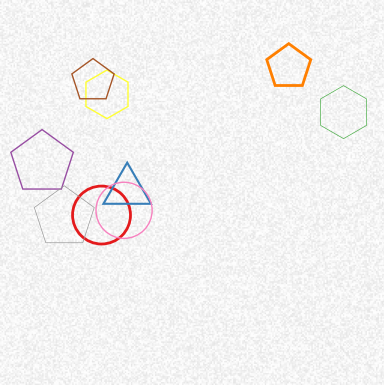[{"shape": "circle", "thickness": 2, "radius": 0.38, "center": [0.264, 0.441]}, {"shape": "triangle", "thickness": 1.5, "radius": 0.36, "center": [0.33, 0.506]}, {"shape": "hexagon", "thickness": 0.5, "radius": 0.34, "center": [0.892, 0.709]}, {"shape": "pentagon", "thickness": 1, "radius": 0.43, "center": [0.109, 0.578]}, {"shape": "pentagon", "thickness": 2, "radius": 0.3, "center": [0.75, 0.827]}, {"shape": "hexagon", "thickness": 1, "radius": 0.32, "center": [0.278, 0.755]}, {"shape": "pentagon", "thickness": 1, "radius": 0.29, "center": [0.242, 0.79]}, {"shape": "circle", "thickness": 1, "radius": 0.36, "center": [0.322, 0.454]}, {"shape": "pentagon", "thickness": 0.5, "radius": 0.41, "center": [0.167, 0.436]}]